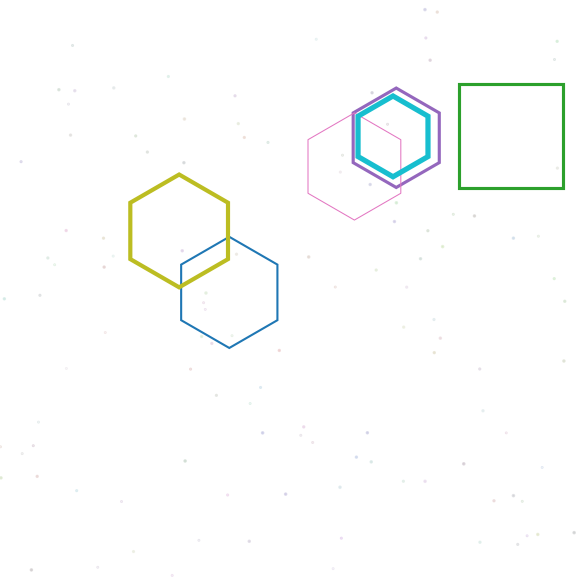[{"shape": "hexagon", "thickness": 1, "radius": 0.48, "center": [0.397, 0.493]}, {"shape": "square", "thickness": 1.5, "radius": 0.45, "center": [0.885, 0.764]}, {"shape": "hexagon", "thickness": 1.5, "radius": 0.43, "center": [0.686, 0.761]}, {"shape": "hexagon", "thickness": 0.5, "radius": 0.46, "center": [0.614, 0.711]}, {"shape": "hexagon", "thickness": 2, "radius": 0.49, "center": [0.31, 0.599]}, {"shape": "hexagon", "thickness": 2.5, "radius": 0.35, "center": [0.681, 0.763]}]